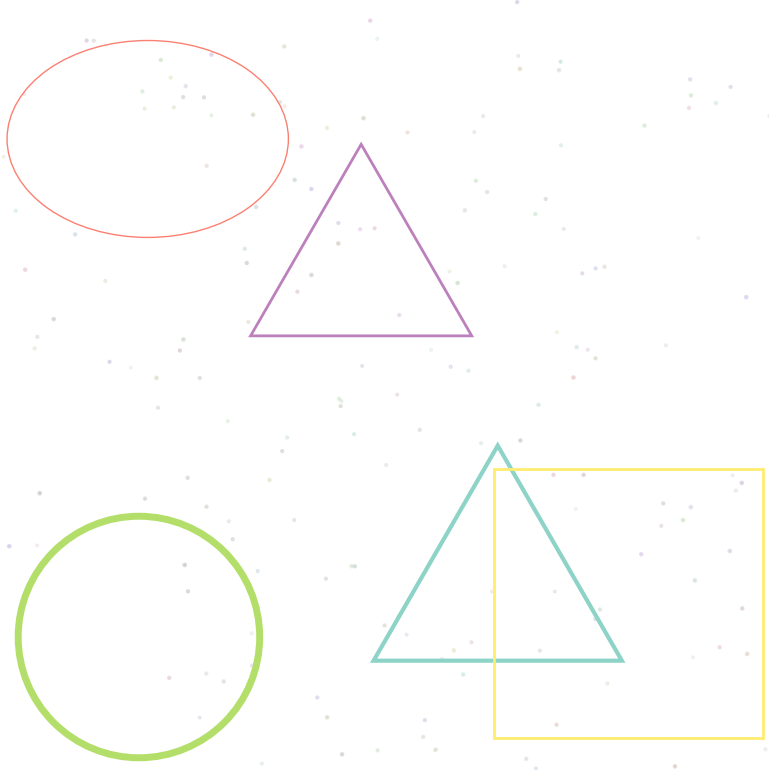[{"shape": "triangle", "thickness": 1.5, "radius": 0.93, "center": [0.646, 0.235]}, {"shape": "oval", "thickness": 0.5, "radius": 0.91, "center": [0.192, 0.82]}, {"shape": "circle", "thickness": 2.5, "radius": 0.78, "center": [0.18, 0.173]}, {"shape": "triangle", "thickness": 1, "radius": 0.83, "center": [0.469, 0.647]}, {"shape": "square", "thickness": 1, "radius": 0.87, "center": [0.816, 0.217]}]